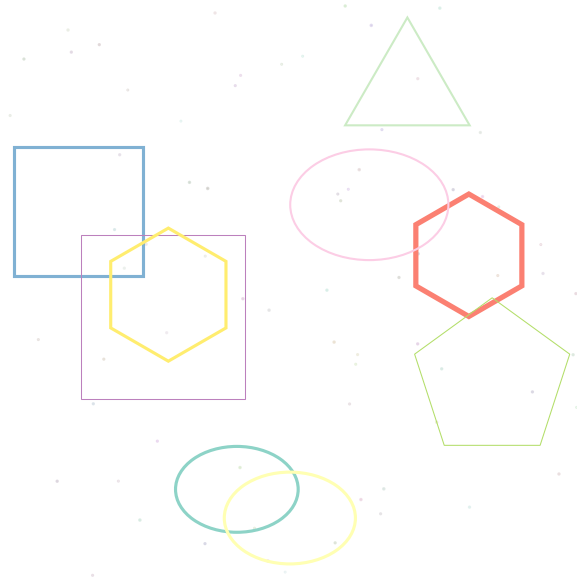[{"shape": "oval", "thickness": 1.5, "radius": 0.53, "center": [0.41, 0.152]}, {"shape": "oval", "thickness": 1.5, "radius": 0.57, "center": [0.502, 0.102]}, {"shape": "hexagon", "thickness": 2.5, "radius": 0.53, "center": [0.812, 0.557]}, {"shape": "square", "thickness": 1.5, "radius": 0.56, "center": [0.136, 0.633]}, {"shape": "pentagon", "thickness": 0.5, "radius": 0.71, "center": [0.852, 0.342]}, {"shape": "oval", "thickness": 1, "radius": 0.68, "center": [0.64, 0.645]}, {"shape": "square", "thickness": 0.5, "radius": 0.71, "center": [0.282, 0.45]}, {"shape": "triangle", "thickness": 1, "radius": 0.62, "center": [0.705, 0.844]}, {"shape": "hexagon", "thickness": 1.5, "radius": 0.58, "center": [0.292, 0.489]}]